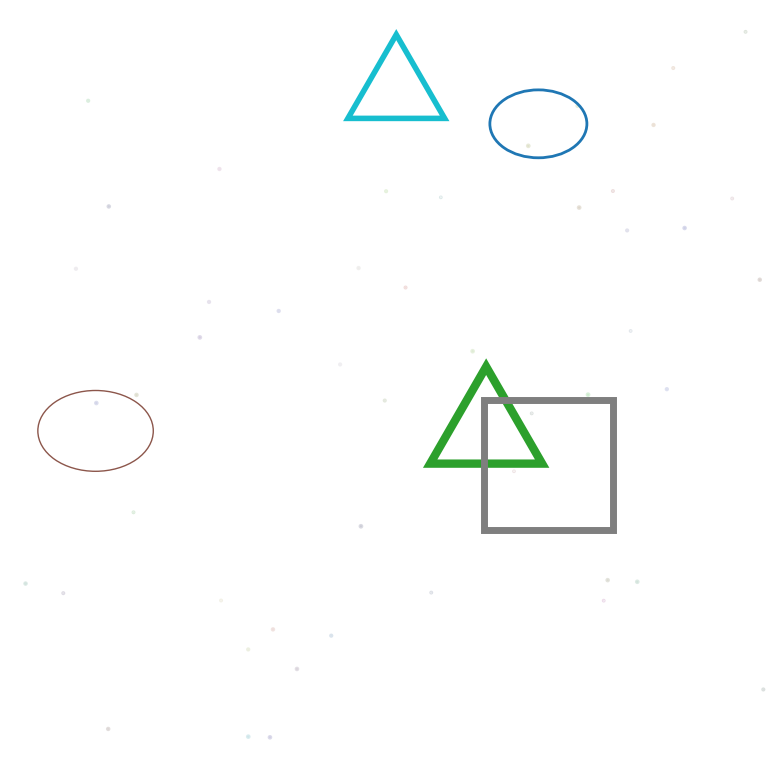[{"shape": "oval", "thickness": 1, "radius": 0.32, "center": [0.699, 0.839]}, {"shape": "triangle", "thickness": 3, "radius": 0.42, "center": [0.631, 0.44]}, {"shape": "oval", "thickness": 0.5, "radius": 0.37, "center": [0.124, 0.44]}, {"shape": "square", "thickness": 2.5, "radius": 0.42, "center": [0.712, 0.396]}, {"shape": "triangle", "thickness": 2, "radius": 0.36, "center": [0.515, 0.883]}]